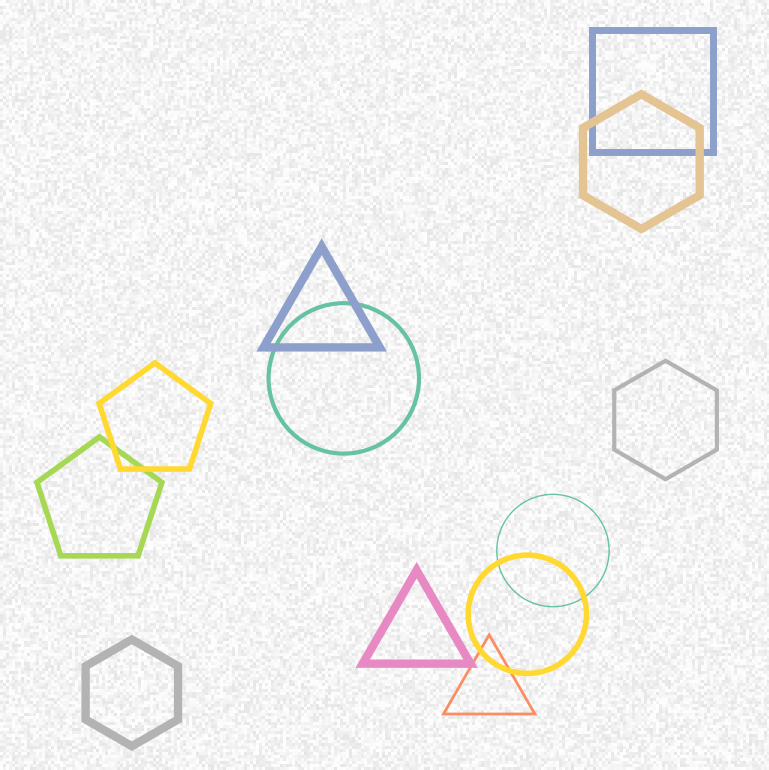[{"shape": "circle", "thickness": 0.5, "radius": 0.36, "center": [0.718, 0.285]}, {"shape": "circle", "thickness": 1.5, "radius": 0.49, "center": [0.446, 0.509]}, {"shape": "triangle", "thickness": 1, "radius": 0.34, "center": [0.635, 0.107]}, {"shape": "square", "thickness": 2.5, "radius": 0.39, "center": [0.848, 0.882]}, {"shape": "triangle", "thickness": 3, "radius": 0.44, "center": [0.418, 0.592]}, {"shape": "triangle", "thickness": 3, "radius": 0.4, "center": [0.541, 0.179]}, {"shape": "pentagon", "thickness": 2, "radius": 0.43, "center": [0.129, 0.347]}, {"shape": "circle", "thickness": 2, "radius": 0.38, "center": [0.685, 0.202]}, {"shape": "pentagon", "thickness": 2, "radius": 0.38, "center": [0.201, 0.452]}, {"shape": "hexagon", "thickness": 3, "radius": 0.44, "center": [0.833, 0.79]}, {"shape": "hexagon", "thickness": 1.5, "radius": 0.38, "center": [0.864, 0.455]}, {"shape": "hexagon", "thickness": 3, "radius": 0.35, "center": [0.171, 0.1]}]